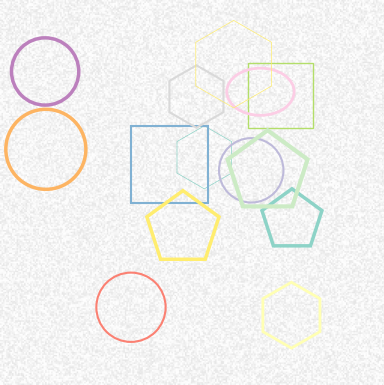[{"shape": "hexagon", "thickness": 0.5, "radius": 0.41, "center": [0.531, 0.591]}, {"shape": "pentagon", "thickness": 2.5, "radius": 0.41, "center": [0.758, 0.428]}, {"shape": "hexagon", "thickness": 2, "radius": 0.43, "center": [0.757, 0.181]}, {"shape": "circle", "thickness": 1.5, "radius": 0.42, "center": [0.653, 0.558]}, {"shape": "circle", "thickness": 1.5, "radius": 0.45, "center": [0.34, 0.202]}, {"shape": "square", "thickness": 1.5, "radius": 0.5, "center": [0.441, 0.573]}, {"shape": "circle", "thickness": 2.5, "radius": 0.52, "center": [0.119, 0.612]}, {"shape": "square", "thickness": 1, "radius": 0.42, "center": [0.729, 0.751]}, {"shape": "oval", "thickness": 2, "radius": 0.44, "center": [0.676, 0.762]}, {"shape": "hexagon", "thickness": 1.5, "radius": 0.41, "center": [0.51, 0.749]}, {"shape": "circle", "thickness": 2.5, "radius": 0.44, "center": [0.117, 0.814]}, {"shape": "pentagon", "thickness": 3, "radius": 0.55, "center": [0.695, 0.552]}, {"shape": "hexagon", "thickness": 0.5, "radius": 0.57, "center": [0.607, 0.833]}, {"shape": "pentagon", "thickness": 2.5, "radius": 0.49, "center": [0.475, 0.406]}]